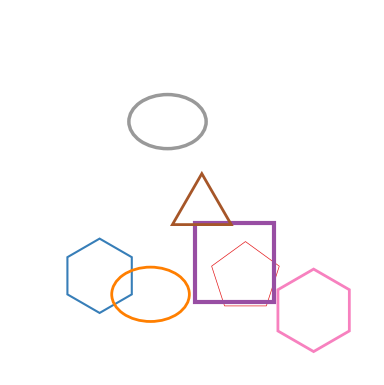[{"shape": "pentagon", "thickness": 0.5, "radius": 0.46, "center": [0.638, 0.28]}, {"shape": "hexagon", "thickness": 1.5, "radius": 0.48, "center": [0.259, 0.284]}, {"shape": "square", "thickness": 3, "radius": 0.51, "center": [0.61, 0.319]}, {"shape": "oval", "thickness": 2, "radius": 0.5, "center": [0.391, 0.236]}, {"shape": "triangle", "thickness": 2, "radius": 0.44, "center": [0.524, 0.461]}, {"shape": "hexagon", "thickness": 2, "radius": 0.54, "center": [0.815, 0.194]}, {"shape": "oval", "thickness": 2.5, "radius": 0.5, "center": [0.435, 0.684]}]